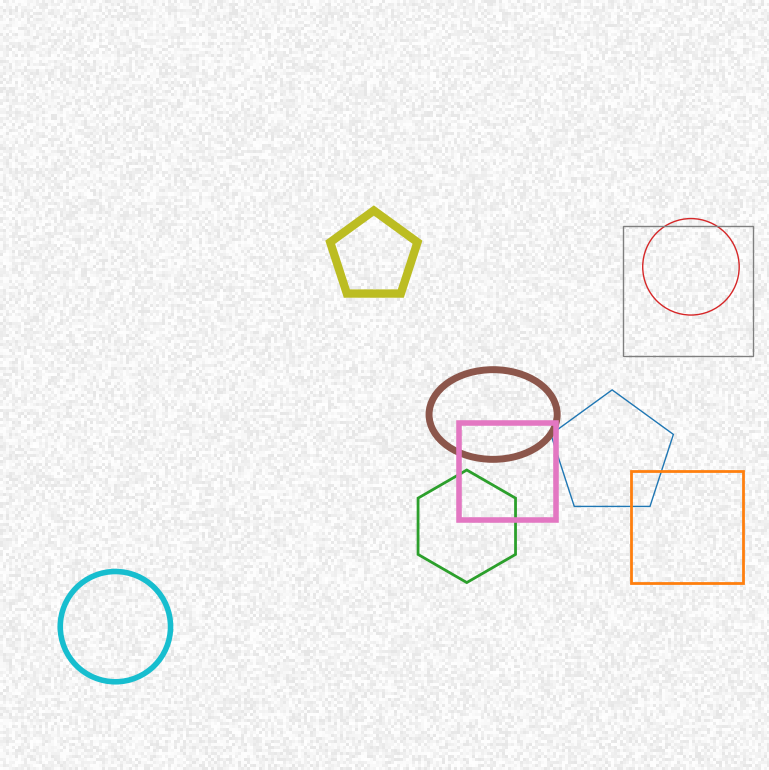[{"shape": "pentagon", "thickness": 0.5, "radius": 0.42, "center": [0.795, 0.41]}, {"shape": "square", "thickness": 1, "radius": 0.36, "center": [0.892, 0.316]}, {"shape": "hexagon", "thickness": 1, "radius": 0.37, "center": [0.606, 0.317]}, {"shape": "circle", "thickness": 0.5, "radius": 0.31, "center": [0.897, 0.653]}, {"shape": "oval", "thickness": 2.5, "radius": 0.42, "center": [0.64, 0.462]}, {"shape": "square", "thickness": 2, "radius": 0.31, "center": [0.659, 0.387]}, {"shape": "square", "thickness": 0.5, "radius": 0.42, "center": [0.894, 0.622]}, {"shape": "pentagon", "thickness": 3, "radius": 0.3, "center": [0.486, 0.667]}, {"shape": "circle", "thickness": 2, "radius": 0.36, "center": [0.15, 0.186]}]